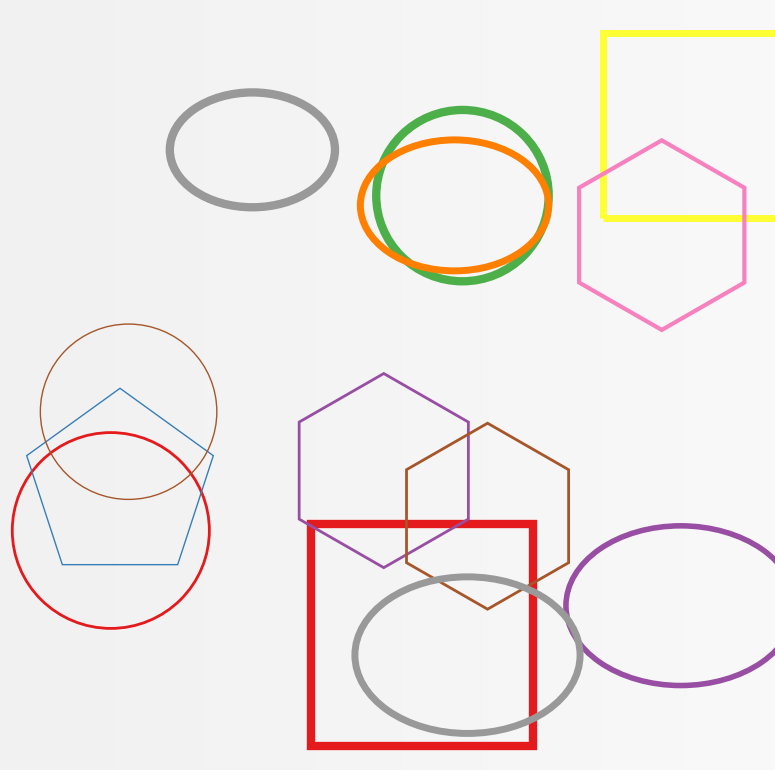[{"shape": "circle", "thickness": 1, "radius": 0.64, "center": [0.143, 0.311]}, {"shape": "square", "thickness": 3, "radius": 0.72, "center": [0.545, 0.175]}, {"shape": "pentagon", "thickness": 0.5, "radius": 0.63, "center": [0.155, 0.369]}, {"shape": "circle", "thickness": 3, "radius": 0.56, "center": [0.597, 0.746]}, {"shape": "hexagon", "thickness": 1, "radius": 0.63, "center": [0.495, 0.389]}, {"shape": "oval", "thickness": 2, "radius": 0.74, "center": [0.878, 0.213]}, {"shape": "oval", "thickness": 2.5, "radius": 0.61, "center": [0.586, 0.733]}, {"shape": "square", "thickness": 2.5, "radius": 0.6, "center": [0.899, 0.837]}, {"shape": "circle", "thickness": 0.5, "radius": 0.57, "center": [0.166, 0.465]}, {"shape": "hexagon", "thickness": 1, "radius": 0.6, "center": [0.629, 0.33]}, {"shape": "hexagon", "thickness": 1.5, "radius": 0.62, "center": [0.854, 0.695]}, {"shape": "oval", "thickness": 2.5, "radius": 0.73, "center": [0.603, 0.149]}, {"shape": "oval", "thickness": 3, "radius": 0.53, "center": [0.326, 0.805]}]